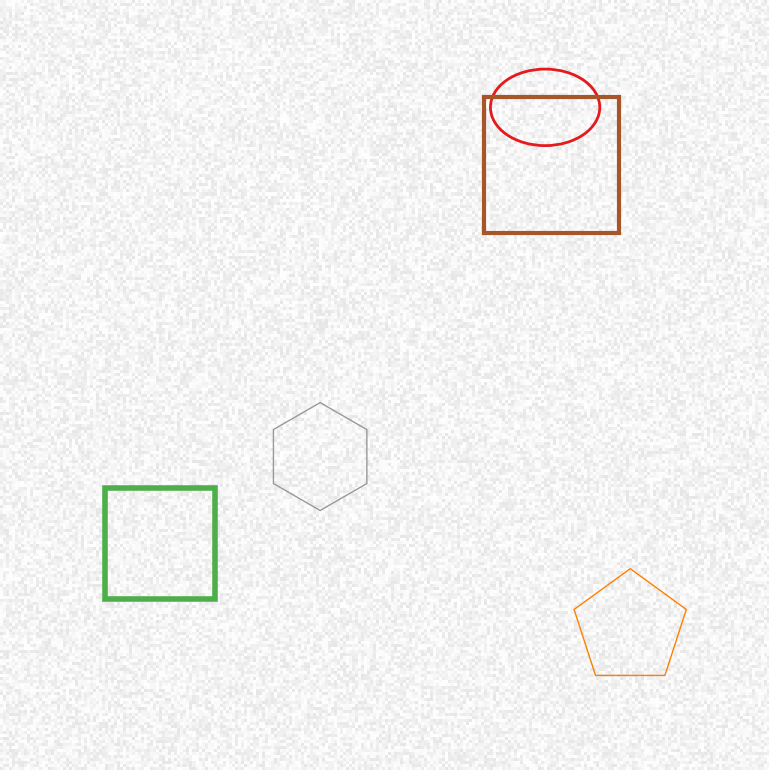[{"shape": "oval", "thickness": 1, "radius": 0.35, "center": [0.708, 0.861]}, {"shape": "square", "thickness": 2, "radius": 0.36, "center": [0.208, 0.294]}, {"shape": "pentagon", "thickness": 0.5, "radius": 0.38, "center": [0.818, 0.185]}, {"shape": "square", "thickness": 1.5, "radius": 0.44, "center": [0.716, 0.786]}, {"shape": "hexagon", "thickness": 0.5, "radius": 0.35, "center": [0.416, 0.407]}]